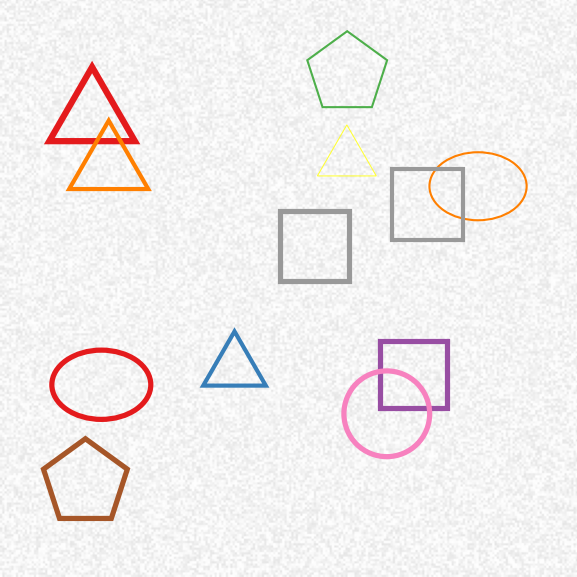[{"shape": "oval", "thickness": 2.5, "radius": 0.43, "center": [0.175, 0.333]}, {"shape": "triangle", "thickness": 3, "radius": 0.43, "center": [0.159, 0.798]}, {"shape": "triangle", "thickness": 2, "radius": 0.31, "center": [0.406, 0.363]}, {"shape": "pentagon", "thickness": 1, "radius": 0.36, "center": [0.601, 0.872]}, {"shape": "square", "thickness": 2.5, "radius": 0.29, "center": [0.716, 0.35]}, {"shape": "oval", "thickness": 1, "radius": 0.42, "center": [0.828, 0.677]}, {"shape": "triangle", "thickness": 2, "radius": 0.4, "center": [0.188, 0.711]}, {"shape": "triangle", "thickness": 0.5, "radius": 0.29, "center": [0.601, 0.724]}, {"shape": "pentagon", "thickness": 2.5, "radius": 0.38, "center": [0.148, 0.163]}, {"shape": "circle", "thickness": 2.5, "radius": 0.37, "center": [0.67, 0.283]}, {"shape": "square", "thickness": 2, "radius": 0.31, "center": [0.74, 0.645]}, {"shape": "square", "thickness": 2.5, "radius": 0.3, "center": [0.545, 0.574]}]